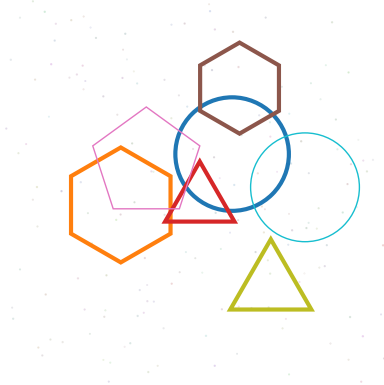[{"shape": "circle", "thickness": 3, "radius": 0.74, "center": [0.603, 0.6]}, {"shape": "hexagon", "thickness": 3, "radius": 0.75, "center": [0.314, 0.468]}, {"shape": "triangle", "thickness": 3, "radius": 0.52, "center": [0.519, 0.476]}, {"shape": "hexagon", "thickness": 3, "radius": 0.59, "center": [0.622, 0.771]}, {"shape": "pentagon", "thickness": 1, "radius": 0.73, "center": [0.38, 0.576]}, {"shape": "triangle", "thickness": 3, "radius": 0.61, "center": [0.703, 0.257]}, {"shape": "circle", "thickness": 1, "radius": 0.71, "center": [0.792, 0.513]}]